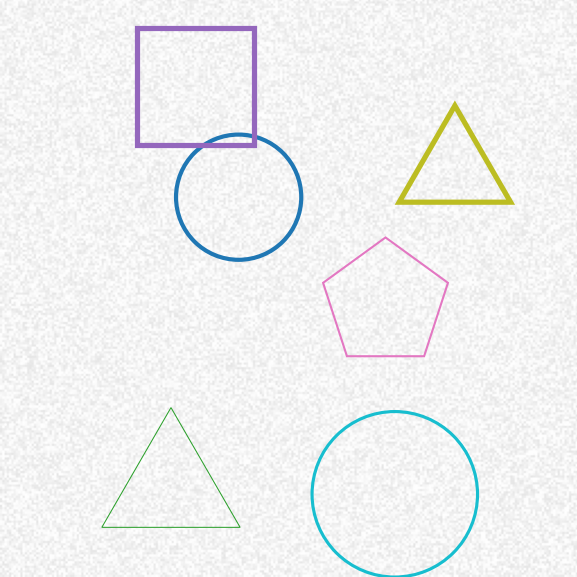[{"shape": "circle", "thickness": 2, "radius": 0.54, "center": [0.413, 0.658]}, {"shape": "triangle", "thickness": 0.5, "radius": 0.69, "center": [0.296, 0.155]}, {"shape": "square", "thickness": 2.5, "radius": 0.51, "center": [0.339, 0.85]}, {"shape": "pentagon", "thickness": 1, "radius": 0.57, "center": [0.668, 0.474]}, {"shape": "triangle", "thickness": 2.5, "radius": 0.56, "center": [0.788, 0.705]}, {"shape": "circle", "thickness": 1.5, "radius": 0.72, "center": [0.684, 0.143]}]